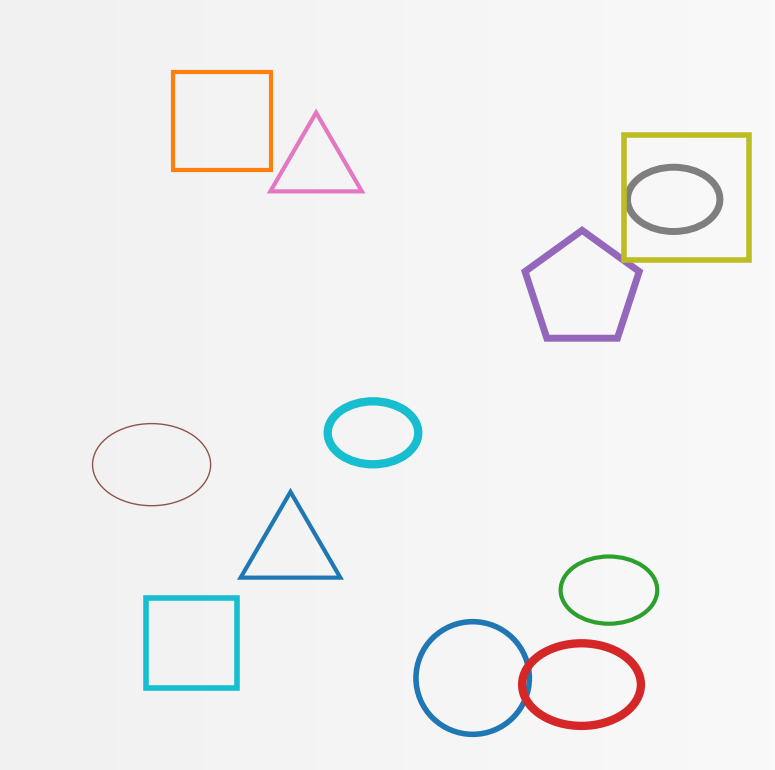[{"shape": "circle", "thickness": 2, "radius": 0.37, "center": [0.61, 0.119]}, {"shape": "triangle", "thickness": 1.5, "radius": 0.37, "center": [0.375, 0.287]}, {"shape": "square", "thickness": 1.5, "radius": 0.32, "center": [0.286, 0.843]}, {"shape": "oval", "thickness": 1.5, "radius": 0.31, "center": [0.786, 0.234]}, {"shape": "oval", "thickness": 3, "radius": 0.38, "center": [0.75, 0.111]}, {"shape": "pentagon", "thickness": 2.5, "radius": 0.39, "center": [0.751, 0.623]}, {"shape": "oval", "thickness": 0.5, "radius": 0.38, "center": [0.196, 0.397]}, {"shape": "triangle", "thickness": 1.5, "radius": 0.34, "center": [0.408, 0.786]}, {"shape": "oval", "thickness": 2.5, "radius": 0.3, "center": [0.869, 0.741]}, {"shape": "square", "thickness": 2, "radius": 0.4, "center": [0.886, 0.743]}, {"shape": "oval", "thickness": 3, "radius": 0.29, "center": [0.481, 0.438]}, {"shape": "square", "thickness": 2, "radius": 0.29, "center": [0.247, 0.165]}]